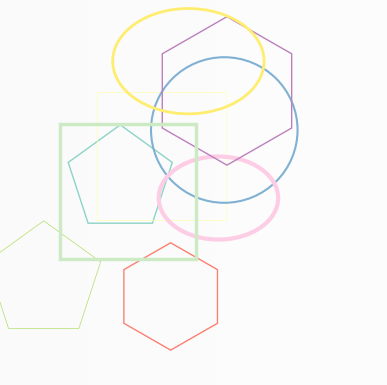[{"shape": "pentagon", "thickness": 1, "radius": 0.71, "center": [0.31, 0.534]}, {"shape": "square", "thickness": 0.5, "radius": 0.83, "center": [0.417, 0.596]}, {"shape": "hexagon", "thickness": 1, "radius": 0.7, "center": [0.44, 0.23]}, {"shape": "circle", "thickness": 1.5, "radius": 0.95, "center": [0.579, 0.662]}, {"shape": "pentagon", "thickness": 0.5, "radius": 0.77, "center": [0.113, 0.272]}, {"shape": "oval", "thickness": 3, "radius": 0.77, "center": [0.564, 0.486]}, {"shape": "hexagon", "thickness": 1, "radius": 0.96, "center": [0.586, 0.764]}, {"shape": "square", "thickness": 2.5, "radius": 0.87, "center": [0.331, 0.502]}, {"shape": "oval", "thickness": 2, "radius": 0.98, "center": [0.486, 0.841]}]